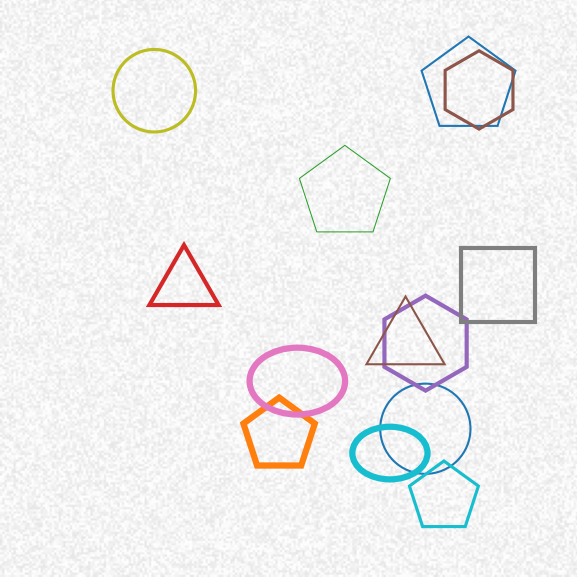[{"shape": "circle", "thickness": 1, "radius": 0.39, "center": [0.737, 0.257]}, {"shape": "pentagon", "thickness": 1, "radius": 0.43, "center": [0.811, 0.85]}, {"shape": "pentagon", "thickness": 3, "radius": 0.32, "center": [0.483, 0.246]}, {"shape": "pentagon", "thickness": 0.5, "radius": 0.41, "center": [0.597, 0.665]}, {"shape": "triangle", "thickness": 2, "radius": 0.35, "center": [0.319, 0.506]}, {"shape": "hexagon", "thickness": 2, "radius": 0.41, "center": [0.737, 0.405]}, {"shape": "triangle", "thickness": 1, "radius": 0.39, "center": [0.702, 0.407]}, {"shape": "hexagon", "thickness": 1.5, "radius": 0.34, "center": [0.83, 0.843]}, {"shape": "oval", "thickness": 3, "radius": 0.41, "center": [0.515, 0.339]}, {"shape": "square", "thickness": 2, "radius": 0.32, "center": [0.862, 0.506]}, {"shape": "circle", "thickness": 1.5, "radius": 0.36, "center": [0.267, 0.842]}, {"shape": "pentagon", "thickness": 1.5, "radius": 0.31, "center": [0.769, 0.138]}, {"shape": "oval", "thickness": 3, "radius": 0.33, "center": [0.675, 0.215]}]